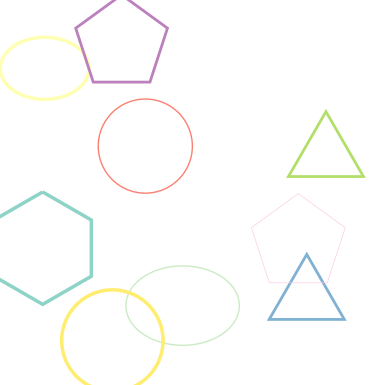[{"shape": "hexagon", "thickness": 2.5, "radius": 0.73, "center": [0.111, 0.355]}, {"shape": "oval", "thickness": 2.5, "radius": 0.58, "center": [0.116, 0.823]}, {"shape": "circle", "thickness": 1, "radius": 0.61, "center": [0.377, 0.621]}, {"shape": "triangle", "thickness": 2, "radius": 0.56, "center": [0.797, 0.227]}, {"shape": "triangle", "thickness": 2, "radius": 0.56, "center": [0.847, 0.598]}, {"shape": "pentagon", "thickness": 0.5, "radius": 0.64, "center": [0.775, 0.369]}, {"shape": "pentagon", "thickness": 2, "radius": 0.63, "center": [0.316, 0.888]}, {"shape": "oval", "thickness": 1, "radius": 0.74, "center": [0.474, 0.206]}, {"shape": "circle", "thickness": 2.5, "radius": 0.66, "center": [0.292, 0.115]}]